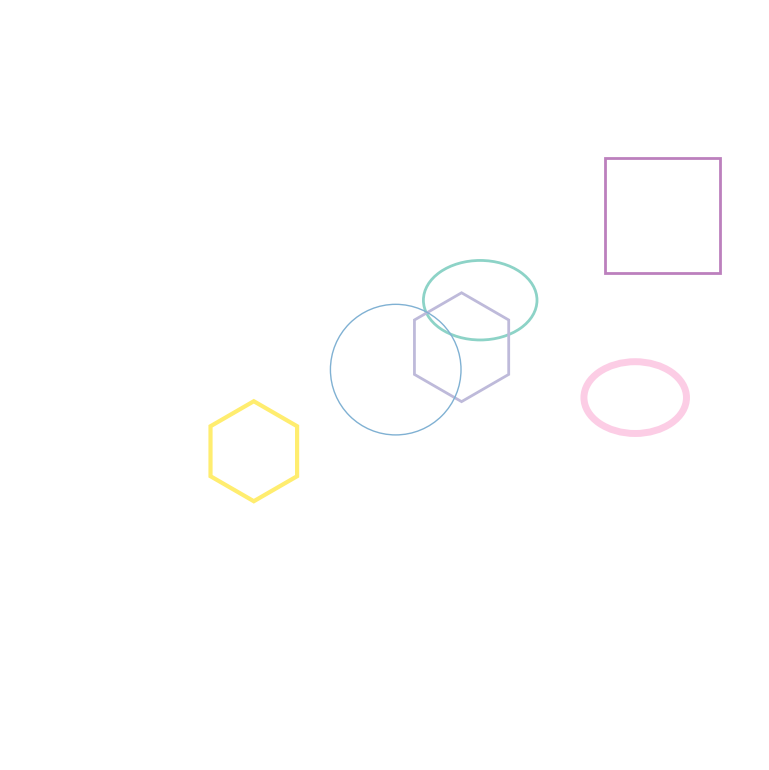[{"shape": "oval", "thickness": 1, "radius": 0.37, "center": [0.624, 0.61]}, {"shape": "hexagon", "thickness": 1, "radius": 0.35, "center": [0.599, 0.549]}, {"shape": "circle", "thickness": 0.5, "radius": 0.42, "center": [0.514, 0.52]}, {"shape": "oval", "thickness": 2.5, "radius": 0.33, "center": [0.825, 0.484]}, {"shape": "square", "thickness": 1, "radius": 0.37, "center": [0.86, 0.721]}, {"shape": "hexagon", "thickness": 1.5, "radius": 0.32, "center": [0.33, 0.414]}]